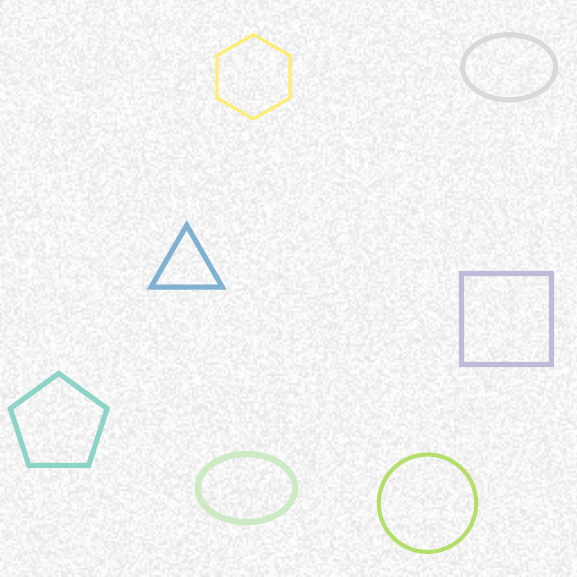[{"shape": "pentagon", "thickness": 2.5, "radius": 0.44, "center": [0.102, 0.264]}, {"shape": "square", "thickness": 2.5, "radius": 0.39, "center": [0.876, 0.448]}, {"shape": "triangle", "thickness": 2.5, "radius": 0.36, "center": [0.323, 0.538]}, {"shape": "circle", "thickness": 2, "radius": 0.42, "center": [0.74, 0.128]}, {"shape": "oval", "thickness": 2.5, "radius": 0.4, "center": [0.882, 0.883]}, {"shape": "oval", "thickness": 3, "radius": 0.42, "center": [0.427, 0.154]}, {"shape": "hexagon", "thickness": 1.5, "radius": 0.37, "center": [0.439, 0.866]}]